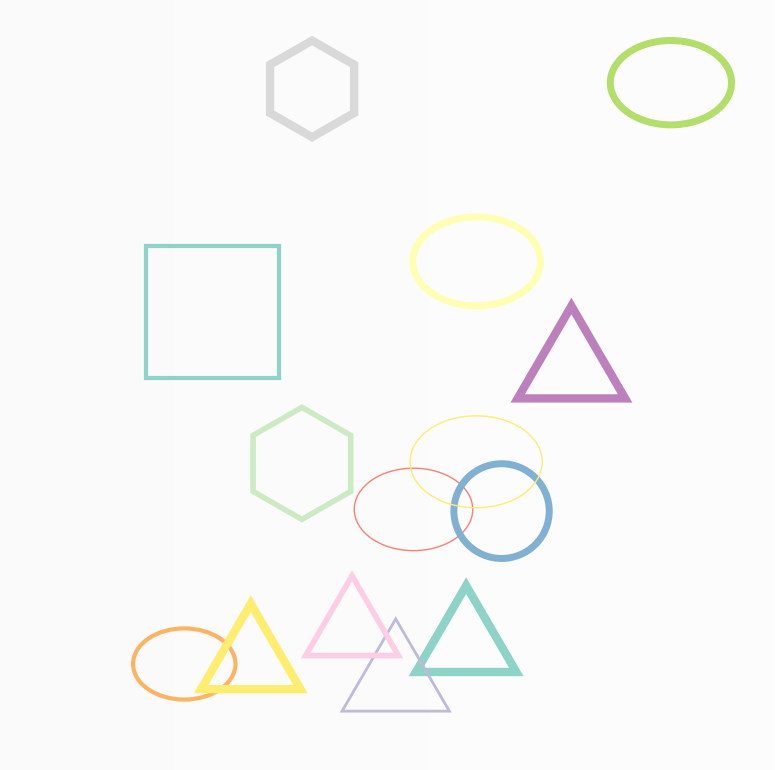[{"shape": "square", "thickness": 1.5, "radius": 0.43, "center": [0.274, 0.595]}, {"shape": "triangle", "thickness": 3, "radius": 0.37, "center": [0.601, 0.165]}, {"shape": "oval", "thickness": 2.5, "radius": 0.41, "center": [0.615, 0.661]}, {"shape": "triangle", "thickness": 1, "radius": 0.4, "center": [0.511, 0.116]}, {"shape": "oval", "thickness": 0.5, "radius": 0.38, "center": [0.534, 0.338]}, {"shape": "circle", "thickness": 2.5, "radius": 0.31, "center": [0.647, 0.336]}, {"shape": "oval", "thickness": 1.5, "radius": 0.33, "center": [0.238, 0.138]}, {"shape": "oval", "thickness": 2.5, "radius": 0.39, "center": [0.866, 0.893]}, {"shape": "triangle", "thickness": 2, "radius": 0.35, "center": [0.454, 0.183]}, {"shape": "hexagon", "thickness": 3, "radius": 0.31, "center": [0.403, 0.885]}, {"shape": "triangle", "thickness": 3, "radius": 0.4, "center": [0.737, 0.523]}, {"shape": "hexagon", "thickness": 2, "radius": 0.36, "center": [0.39, 0.398]}, {"shape": "oval", "thickness": 0.5, "radius": 0.43, "center": [0.614, 0.4]}, {"shape": "triangle", "thickness": 3, "radius": 0.37, "center": [0.324, 0.142]}]